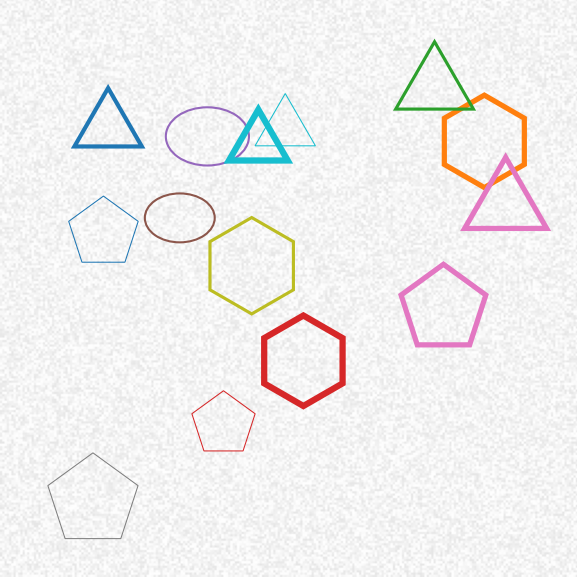[{"shape": "triangle", "thickness": 2, "radius": 0.34, "center": [0.187, 0.779]}, {"shape": "pentagon", "thickness": 0.5, "radius": 0.32, "center": [0.179, 0.596]}, {"shape": "hexagon", "thickness": 2.5, "radius": 0.4, "center": [0.839, 0.754]}, {"shape": "triangle", "thickness": 1.5, "radius": 0.39, "center": [0.752, 0.849]}, {"shape": "pentagon", "thickness": 0.5, "radius": 0.29, "center": [0.387, 0.265]}, {"shape": "hexagon", "thickness": 3, "radius": 0.39, "center": [0.525, 0.374]}, {"shape": "oval", "thickness": 1, "radius": 0.36, "center": [0.359, 0.763]}, {"shape": "oval", "thickness": 1, "radius": 0.3, "center": [0.311, 0.622]}, {"shape": "pentagon", "thickness": 2.5, "radius": 0.39, "center": [0.768, 0.464]}, {"shape": "triangle", "thickness": 2.5, "radius": 0.41, "center": [0.876, 0.645]}, {"shape": "pentagon", "thickness": 0.5, "radius": 0.41, "center": [0.161, 0.133]}, {"shape": "hexagon", "thickness": 1.5, "radius": 0.42, "center": [0.436, 0.539]}, {"shape": "triangle", "thickness": 3, "radius": 0.29, "center": [0.447, 0.751]}, {"shape": "triangle", "thickness": 0.5, "radius": 0.3, "center": [0.494, 0.777]}]